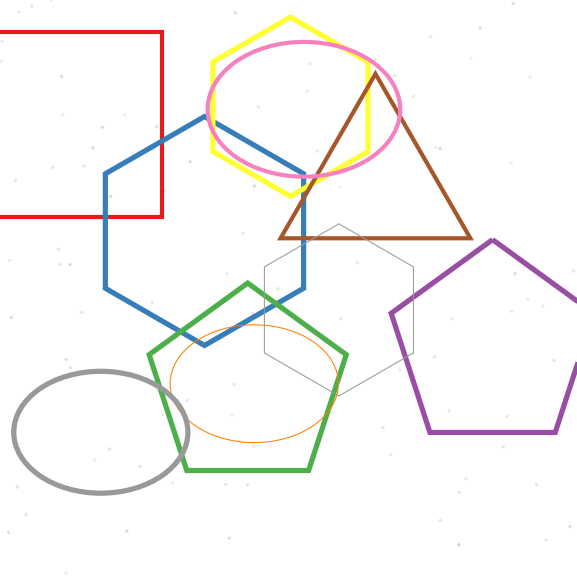[{"shape": "square", "thickness": 2, "radius": 0.8, "center": [0.12, 0.783]}, {"shape": "hexagon", "thickness": 2.5, "radius": 0.99, "center": [0.354, 0.599]}, {"shape": "pentagon", "thickness": 2.5, "radius": 0.9, "center": [0.429, 0.33]}, {"shape": "pentagon", "thickness": 2.5, "radius": 0.92, "center": [0.853, 0.4]}, {"shape": "oval", "thickness": 0.5, "radius": 0.73, "center": [0.44, 0.335]}, {"shape": "hexagon", "thickness": 2.5, "radius": 0.78, "center": [0.503, 0.814]}, {"shape": "triangle", "thickness": 2, "radius": 0.95, "center": [0.65, 0.681]}, {"shape": "oval", "thickness": 2, "radius": 0.83, "center": [0.526, 0.81]}, {"shape": "oval", "thickness": 2.5, "radius": 0.75, "center": [0.175, 0.251]}, {"shape": "hexagon", "thickness": 0.5, "radius": 0.75, "center": [0.587, 0.463]}]